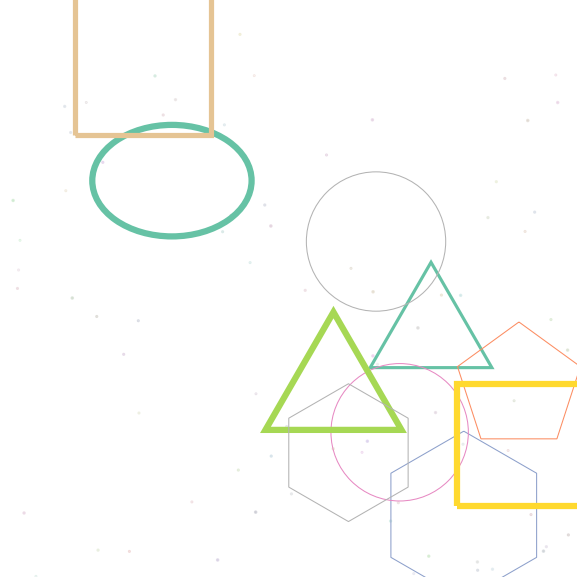[{"shape": "oval", "thickness": 3, "radius": 0.69, "center": [0.298, 0.686]}, {"shape": "triangle", "thickness": 1.5, "radius": 0.61, "center": [0.746, 0.423]}, {"shape": "pentagon", "thickness": 0.5, "radius": 0.56, "center": [0.899, 0.33]}, {"shape": "hexagon", "thickness": 0.5, "radius": 0.73, "center": [0.803, 0.107]}, {"shape": "circle", "thickness": 0.5, "radius": 0.59, "center": [0.692, 0.251]}, {"shape": "triangle", "thickness": 3, "radius": 0.68, "center": [0.577, 0.323]}, {"shape": "square", "thickness": 3, "radius": 0.53, "center": [0.897, 0.228]}, {"shape": "square", "thickness": 2.5, "radius": 0.59, "center": [0.248, 0.883]}, {"shape": "circle", "thickness": 0.5, "radius": 0.6, "center": [0.651, 0.581]}, {"shape": "hexagon", "thickness": 0.5, "radius": 0.6, "center": [0.603, 0.215]}]